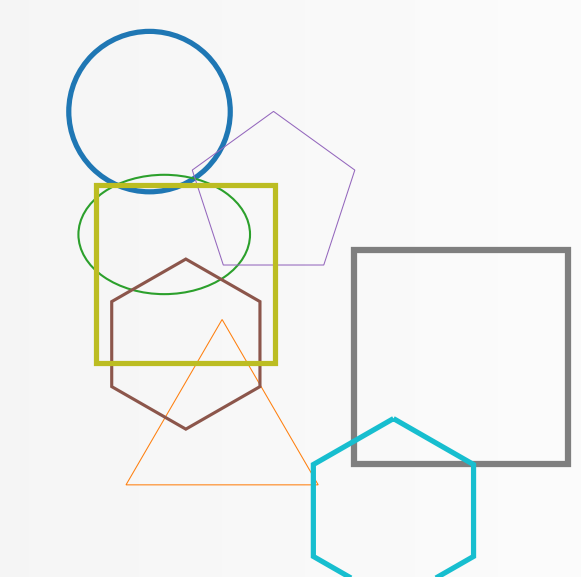[{"shape": "circle", "thickness": 2.5, "radius": 0.69, "center": [0.257, 0.806]}, {"shape": "triangle", "thickness": 0.5, "radius": 0.95, "center": [0.382, 0.255]}, {"shape": "oval", "thickness": 1, "radius": 0.74, "center": [0.283, 0.593]}, {"shape": "pentagon", "thickness": 0.5, "radius": 0.74, "center": [0.471, 0.659]}, {"shape": "hexagon", "thickness": 1.5, "radius": 0.74, "center": [0.32, 0.403]}, {"shape": "square", "thickness": 3, "radius": 0.92, "center": [0.793, 0.381]}, {"shape": "square", "thickness": 2.5, "radius": 0.77, "center": [0.319, 0.525]}, {"shape": "hexagon", "thickness": 2.5, "radius": 0.8, "center": [0.677, 0.115]}]